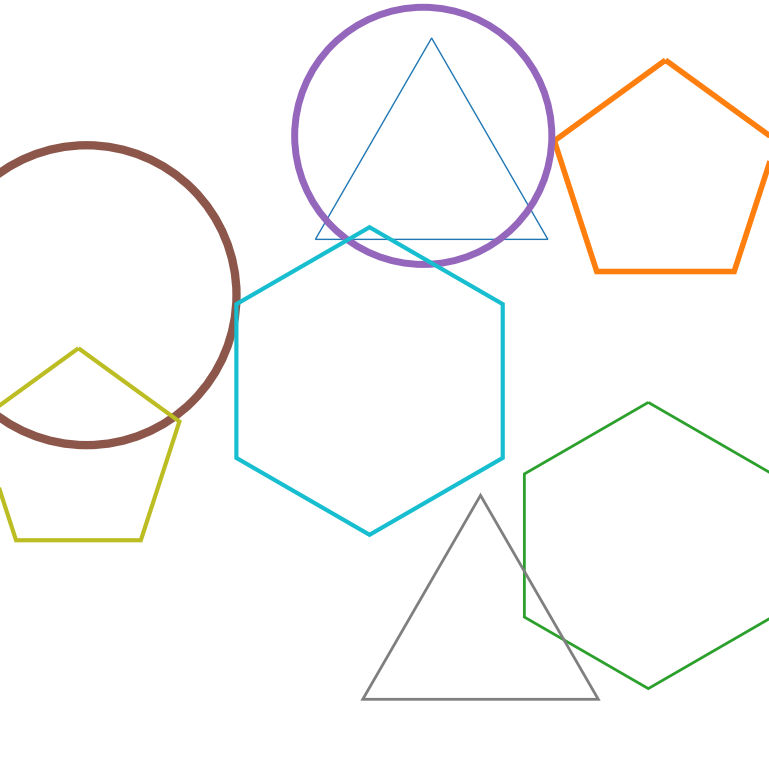[{"shape": "triangle", "thickness": 0.5, "radius": 0.87, "center": [0.561, 0.776]}, {"shape": "pentagon", "thickness": 2, "radius": 0.76, "center": [0.864, 0.77]}, {"shape": "hexagon", "thickness": 1, "radius": 0.93, "center": [0.842, 0.292]}, {"shape": "circle", "thickness": 2.5, "radius": 0.83, "center": [0.55, 0.824]}, {"shape": "circle", "thickness": 3, "radius": 0.97, "center": [0.112, 0.617]}, {"shape": "triangle", "thickness": 1, "radius": 0.88, "center": [0.624, 0.18]}, {"shape": "pentagon", "thickness": 1.5, "radius": 0.69, "center": [0.102, 0.41]}, {"shape": "hexagon", "thickness": 1.5, "radius": 1.0, "center": [0.48, 0.505]}]